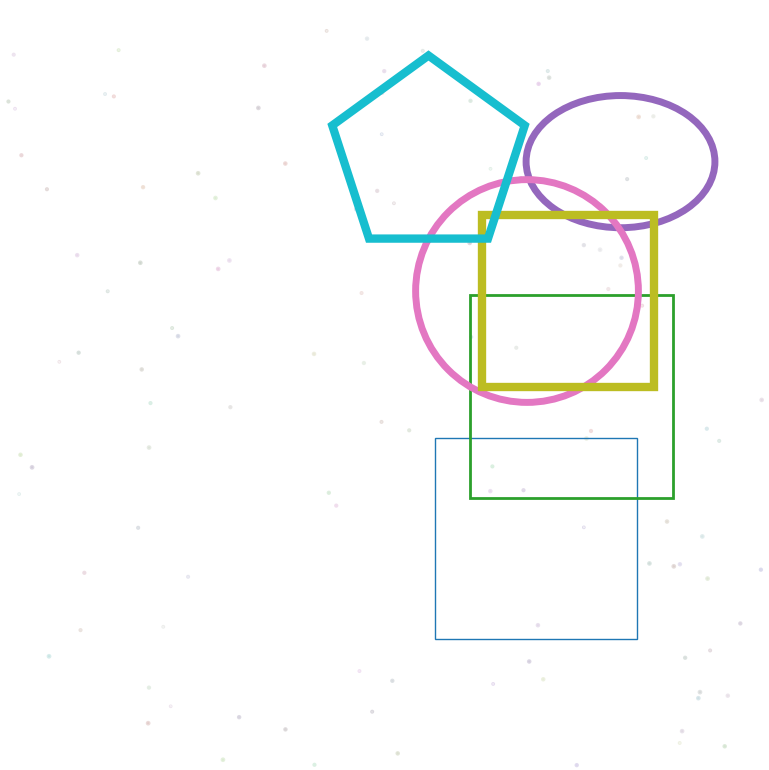[{"shape": "square", "thickness": 0.5, "radius": 0.65, "center": [0.696, 0.3]}, {"shape": "square", "thickness": 1, "radius": 0.66, "center": [0.742, 0.485]}, {"shape": "oval", "thickness": 2.5, "radius": 0.61, "center": [0.806, 0.79]}, {"shape": "circle", "thickness": 2.5, "radius": 0.72, "center": [0.684, 0.622]}, {"shape": "square", "thickness": 3, "radius": 0.56, "center": [0.738, 0.609]}, {"shape": "pentagon", "thickness": 3, "radius": 0.66, "center": [0.556, 0.796]}]